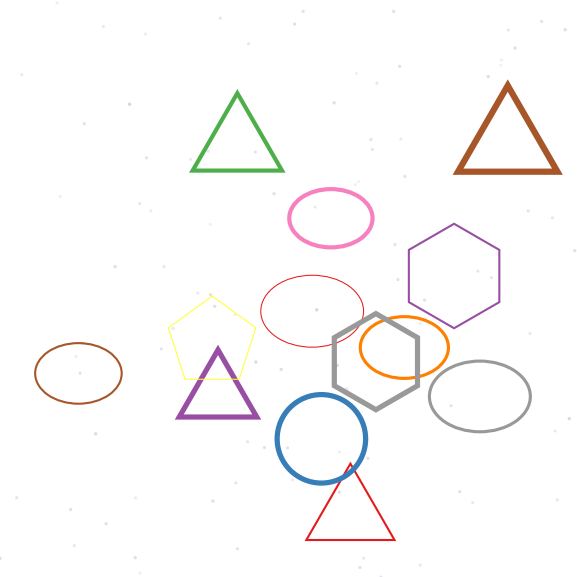[{"shape": "triangle", "thickness": 1, "radius": 0.44, "center": [0.607, 0.108]}, {"shape": "oval", "thickness": 0.5, "radius": 0.44, "center": [0.541, 0.46]}, {"shape": "circle", "thickness": 2.5, "radius": 0.38, "center": [0.557, 0.239]}, {"shape": "triangle", "thickness": 2, "radius": 0.45, "center": [0.411, 0.748]}, {"shape": "hexagon", "thickness": 1, "radius": 0.45, "center": [0.786, 0.521]}, {"shape": "triangle", "thickness": 2.5, "radius": 0.39, "center": [0.377, 0.316]}, {"shape": "oval", "thickness": 1.5, "radius": 0.38, "center": [0.7, 0.397]}, {"shape": "pentagon", "thickness": 0.5, "radius": 0.4, "center": [0.367, 0.407]}, {"shape": "oval", "thickness": 1, "radius": 0.37, "center": [0.136, 0.353]}, {"shape": "triangle", "thickness": 3, "radius": 0.5, "center": [0.879, 0.752]}, {"shape": "oval", "thickness": 2, "radius": 0.36, "center": [0.573, 0.621]}, {"shape": "oval", "thickness": 1.5, "radius": 0.44, "center": [0.831, 0.313]}, {"shape": "hexagon", "thickness": 2.5, "radius": 0.42, "center": [0.651, 0.373]}]